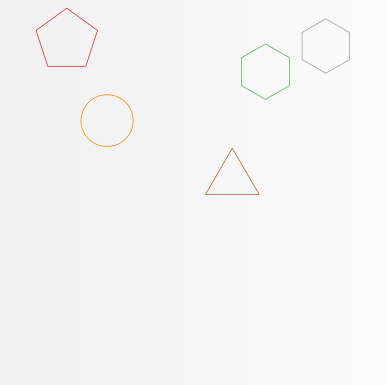[{"shape": "pentagon", "thickness": 0.5, "radius": 0.42, "center": [0.172, 0.895]}, {"shape": "hexagon", "thickness": 0.5, "radius": 0.36, "center": [0.685, 0.814]}, {"shape": "circle", "thickness": 0.5, "radius": 0.34, "center": [0.276, 0.687]}, {"shape": "triangle", "thickness": 0.5, "radius": 0.4, "center": [0.599, 0.535]}, {"shape": "hexagon", "thickness": 0.5, "radius": 0.35, "center": [0.841, 0.88]}]